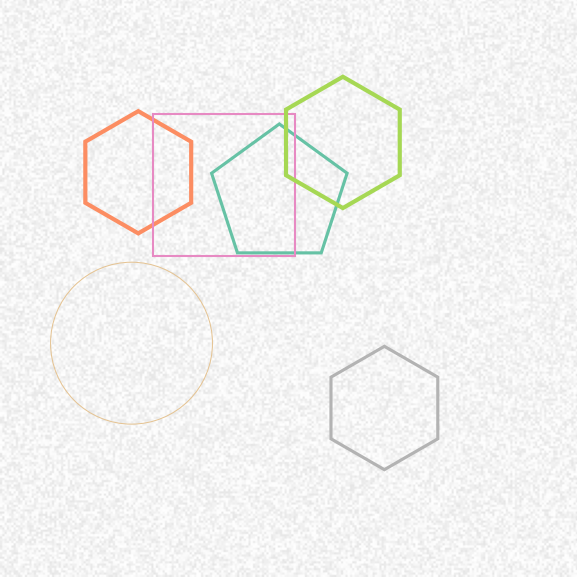[{"shape": "pentagon", "thickness": 1.5, "radius": 0.62, "center": [0.484, 0.661]}, {"shape": "hexagon", "thickness": 2, "radius": 0.53, "center": [0.239, 0.701]}, {"shape": "square", "thickness": 1, "radius": 0.62, "center": [0.388, 0.679]}, {"shape": "hexagon", "thickness": 2, "radius": 0.57, "center": [0.594, 0.753]}, {"shape": "circle", "thickness": 0.5, "radius": 0.7, "center": [0.228, 0.405]}, {"shape": "hexagon", "thickness": 1.5, "radius": 0.53, "center": [0.666, 0.293]}]